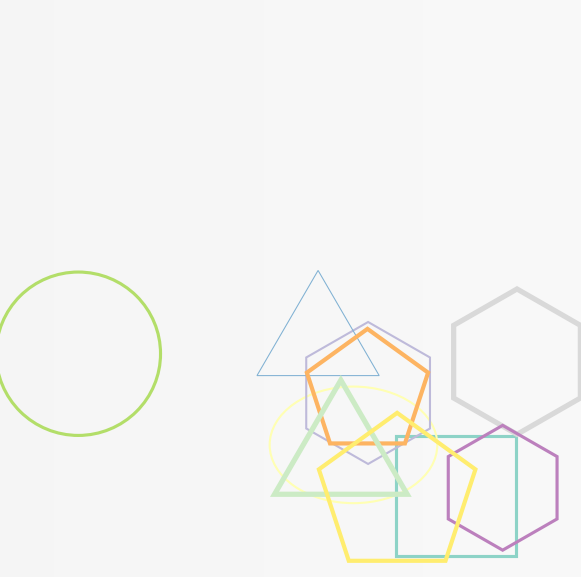[{"shape": "square", "thickness": 1.5, "radius": 0.52, "center": [0.785, 0.14]}, {"shape": "oval", "thickness": 1, "radius": 0.72, "center": [0.608, 0.229]}, {"shape": "hexagon", "thickness": 1, "radius": 0.61, "center": [0.633, 0.319]}, {"shape": "triangle", "thickness": 0.5, "radius": 0.61, "center": [0.547, 0.409]}, {"shape": "pentagon", "thickness": 2, "radius": 0.55, "center": [0.632, 0.32]}, {"shape": "circle", "thickness": 1.5, "radius": 0.71, "center": [0.135, 0.387]}, {"shape": "hexagon", "thickness": 2.5, "radius": 0.63, "center": [0.889, 0.373]}, {"shape": "hexagon", "thickness": 1.5, "radius": 0.54, "center": [0.865, 0.155]}, {"shape": "triangle", "thickness": 2.5, "radius": 0.66, "center": [0.586, 0.209]}, {"shape": "pentagon", "thickness": 2, "radius": 0.71, "center": [0.683, 0.143]}]